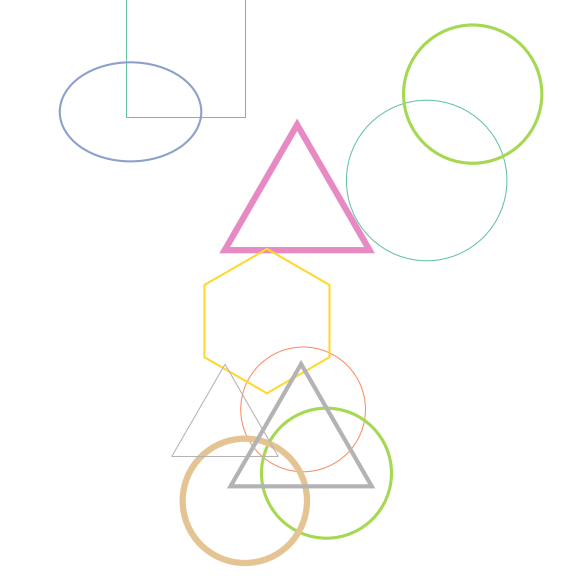[{"shape": "circle", "thickness": 0.5, "radius": 0.69, "center": [0.739, 0.687]}, {"shape": "square", "thickness": 0.5, "radius": 0.51, "center": [0.321, 0.899]}, {"shape": "circle", "thickness": 0.5, "radius": 0.54, "center": [0.525, 0.29]}, {"shape": "oval", "thickness": 1, "radius": 0.61, "center": [0.226, 0.805]}, {"shape": "triangle", "thickness": 3, "radius": 0.72, "center": [0.515, 0.638]}, {"shape": "circle", "thickness": 1.5, "radius": 0.56, "center": [0.565, 0.18]}, {"shape": "circle", "thickness": 1.5, "radius": 0.6, "center": [0.818, 0.836]}, {"shape": "hexagon", "thickness": 1, "radius": 0.63, "center": [0.462, 0.443]}, {"shape": "circle", "thickness": 3, "radius": 0.54, "center": [0.424, 0.132]}, {"shape": "triangle", "thickness": 2, "radius": 0.71, "center": [0.521, 0.228]}, {"shape": "triangle", "thickness": 0.5, "radius": 0.53, "center": [0.39, 0.262]}]